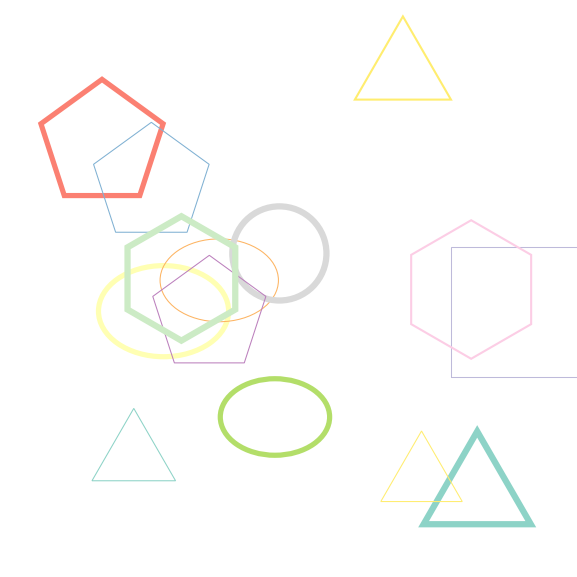[{"shape": "triangle", "thickness": 0.5, "radius": 0.42, "center": [0.232, 0.208]}, {"shape": "triangle", "thickness": 3, "radius": 0.54, "center": [0.826, 0.145]}, {"shape": "oval", "thickness": 2.5, "radius": 0.56, "center": [0.283, 0.46]}, {"shape": "square", "thickness": 0.5, "radius": 0.56, "center": [0.893, 0.459]}, {"shape": "pentagon", "thickness": 2.5, "radius": 0.56, "center": [0.177, 0.75]}, {"shape": "pentagon", "thickness": 0.5, "radius": 0.53, "center": [0.262, 0.682]}, {"shape": "oval", "thickness": 0.5, "radius": 0.51, "center": [0.38, 0.514]}, {"shape": "oval", "thickness": 2.5, "radius": 0.47, "center": [0.476, 0.277]}, {"shape": "hexagon", "thickness": 1, "radius": 0.6, "center": [0.816, 0.498]}, {"shape": "circle", "thickness": 3, "radius": 0.41, "center": [0.484, 0.56]}, {"shape": "pentagon", "thickness": 0.5, "radius": 0.51, "center": [0.362, 0.454]}, {"shape": "hexagon", "thickness": 3, "radius": 0.54, "center": [0.314, 0.517]}, {"shape": "triangle", "thickness": 1, "radius": 0.48, "center": [0.698, 0.875]}, {"shape": "triangle", "thickness": 0.5, "radius": 0.41, "center": [0.73, 0.171]}]